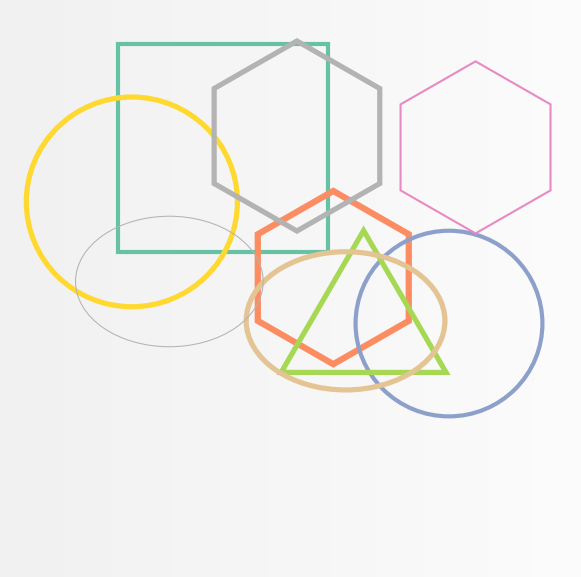[{"shape": "square", "thickness": 2, "radius": 0.9, "center": [0.384, 0.743]}, {"shape": "hexagon", "thickness": 3, "radius": 0.75, "center": [0.573, 0.518]}, {"shape": "circle", "thickness": 2, "radius": 0.8, "center": [0.772, 0.439]}, {"shape": "hexagon", "thickness": 1, "radius": 0.74, "center": [0.818, 0.744]}, {"shape": "triangle", "thickness": 2.5, "radius": 0.82, "center": [0.626, 0.436]}, {"shape": "circle", "thickness": 2.5, "radius": 0.91, "center": [0.227, 0.65]}, {"shape": "oval", "thickness": 2.5, "radius": 0.85, "center": [0.595, 0.444]}, {"shape": "hexagon", "thickness": 2.5, "radius": 0.82, "center": [0.511, 0.764]}, {"shape": "oval", "thickness": 0.5, "radius": 0.81, "center": [0.291, 0.512]}]